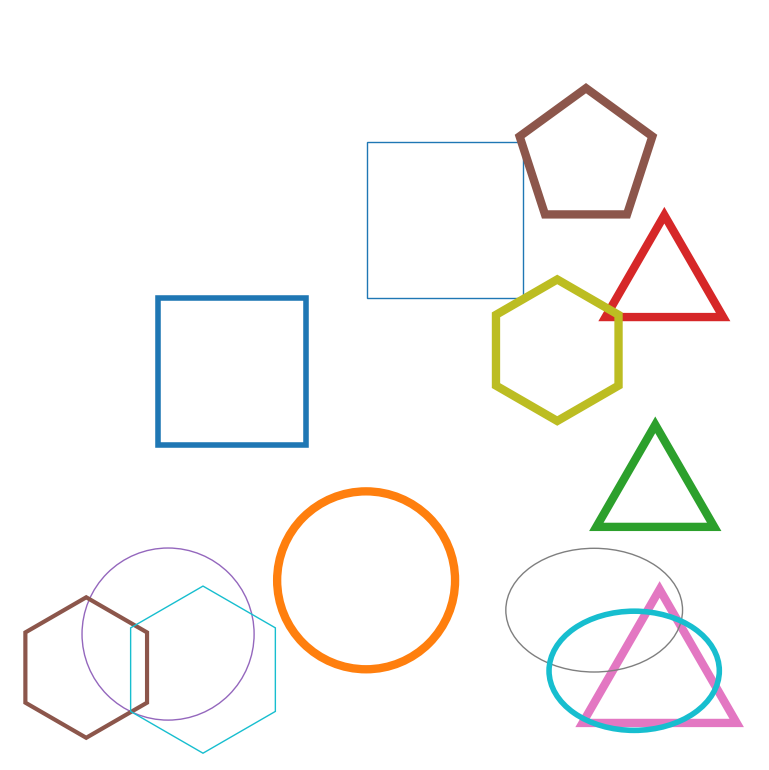[{"shape": "square", "thickness": 2, "radius": 0.48, "center": [0.301, 0.518]}, {"shape": "square", "thickness": 0.5, "radius": 0.51, "center": [0.578, 0.714]}, {"shape": "circle", "thickness": 3, "radius": 0.58, "center": [0.475, 0.246]}, {"shape": "triangle", "thickness": 3, "radius": 0.44, "center": [0.851, 0.36]}, {"shape": "triangle", "thickness": 3, "radius": 0.44, "center": [0.863, 0.632]}, {"shape": "circle", "thickness": 0.5, "radius": 0.56, "center": [0.218, 0.177]}, {"shape": "hexagon", "thickness": 1.5, "radius": 0.46, "center": [0.112, 0.133]}, {"shape": "pentagon", "thickness": 3, "radius": 0.45, "center": [0.761, 0.795]}, {"shape": "triangle", "thickness": 3, "radius": 0.58, "center": [0.857, 0.119]}, {"shape": "oval", "thickness": 0.5, "radius": 0.57, "center": [0.772, 0.208]}, {"shape": "hexagon", "thickness": 3, "radius": 0.46, "center": [0.724, 0.545]}, {"shape": "oval", "thickness": 2, "radius": 0.55, "center": [0.824, 0.129]}, {"shape": "hexagon", "thickness": 0.5, "radius": 0.54, "center": [0.264, 0.13]}]